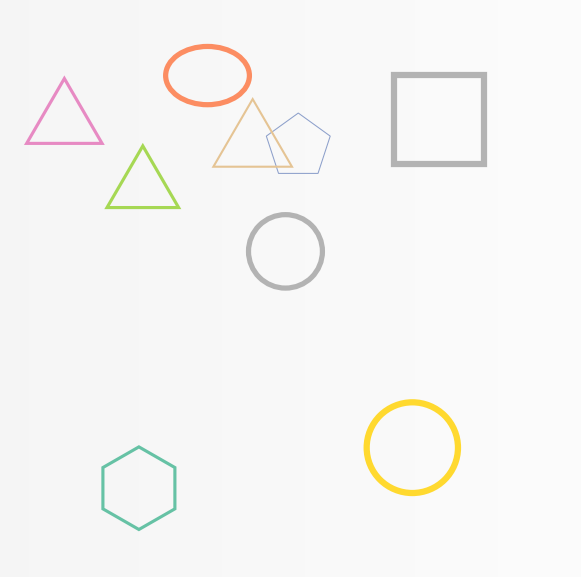[{"shape": "hexagon", "thickness": 1.5, "radius": 0.36, "center": [0.239, 0.154]}, {"shape": "oval", "thickness": 2.5, "radius": 0.36, "center": [0.357, 0.868]}, {"shape": "pentagon", "thickness": 0.5, "radius": 0.29, "center": [0.513, 0.746]}, {"shape": "triangle", "thickness": 1.5, "radius": 0.37, "center": [0.111, 0.788]}, {"shape": "triangle", "thickness": 1.5, "radius": 0.36, "center": [0.246, 0.675]}, {"shape": "circle", "thickness": 3, "radius": 0.39, "center": [0.709, 0.224]}, {"shape": "triangle", "thickness": 1, "radius": 0.39, "center": [0.435, 0.749]}, {"shape": "square", "thickness": 3, "radius": 0.38, "center": [0.755, 0.793]}, {"shape": "circle", "thickness": 2.5, "radius": 0.32, "center": [0.491, 0.564]}]